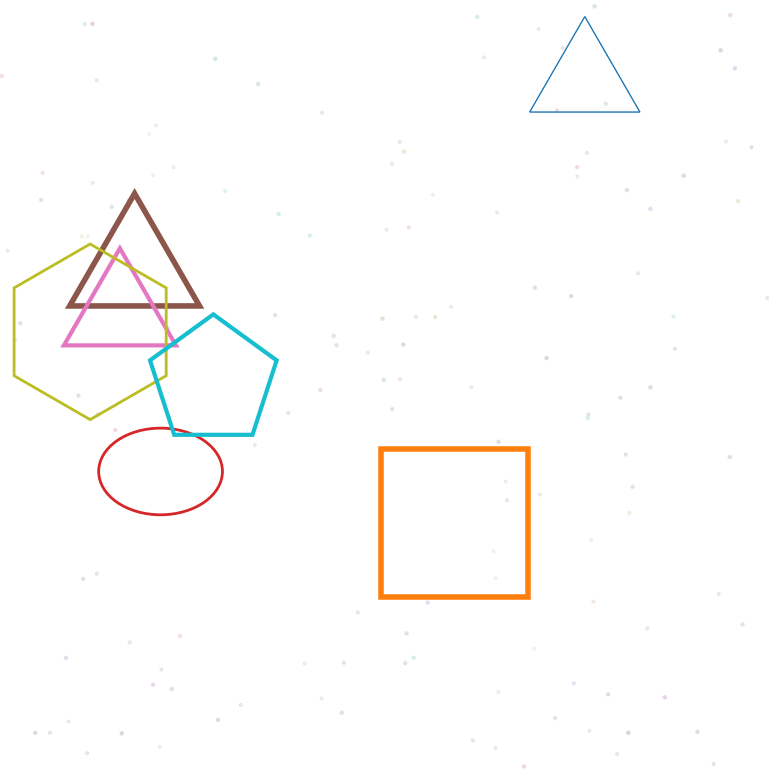[{"shape": "triangle", "thickness": 0.5, "radius": 0.41, "center": [0.759, 0.896]}, {"shape": "square", "thickness": 2, "radius": 0.48, "center": [0.59, 0.321]}, {"shape": "oval", "thickness": 1, "radius": 0.4, "center": [0.209, 0.388]}, {"shape": "triangle", "thickness": 2, "radius": 0.49, "center": [0.175, 0.651]}, {"shape": "triangle", "thickness": 1.5, "radius": 0.42, "center": [0.156, 0.593]}, {"shape": "hexagon", "thickness": 1, "radius": 0.57, "center": [0.117, 0.569]}, {"shape": "pentagon", "thickness": 1.5, "radius": 0.43, "center": [0.277, 0.505]}]